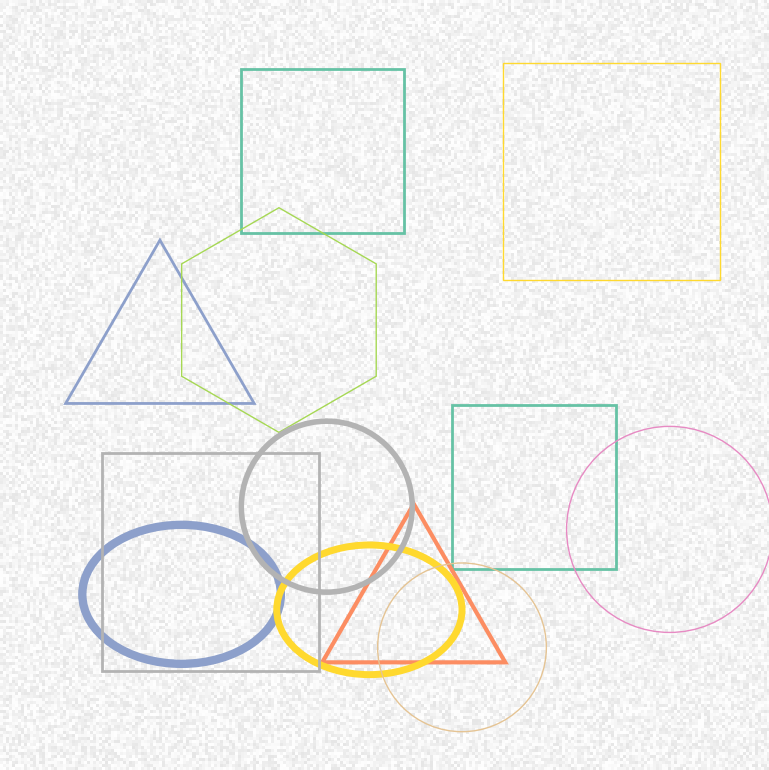[{"shape": "square", "thickness": 1, "radius": 0.53, "center": [0.693, 0.368]}, {"shape": "square", "thickness": 1, "radius": 0.53, "center": [0.419, 0.804]}, {"shape": "triangle", "thickness": 1.5, "radius": 0.69, "center": [0.537, 0.208]}, {"shape": "triangle", "thickness": 1, "radius": 0.71, "center": [0.208, 0.547]}, {"shape": "oval", "thickness": 3, "radius": 0.64, "center": [0.236, 0.228]}, {"shape": "circle", "thickness": 0.5, "radius": 0.67, "center": [0.87, 0.312]}, {"shape": "hexagon", "thickness": 0.5, "radius": 0.73, "center": [0.362, 0.584]}, {"shape": "oval", "thickness": 2.5, "radius": 0.6, "center": [0.48, 0.208]}, {"shape": "square", "thickness": 0.5, "radius": 0.7, "center": [0.794, 0.777]}, {"shape": "circle", "thickness": 0.5, "radius": 0.55, "center": [0.6, 0.159]}, {"shape": "square", "thickness": 1, "radius": 0.71, "center": [0.273, 0.27]}, {"shape": "circle", "thickness": 2, "radius": 0.56, "center": [0.424, 0.342]}]